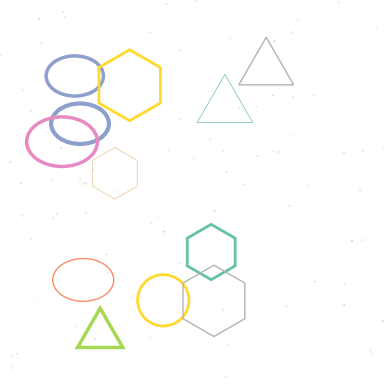[{"shape": "hexagon", "thickness": 2, "radius": 0.36, "center": [0.549, 0.345]}, {"shape": "triangle", "thickness": 0.5, "radius": 0.42, "center": [0.584, 0.723]}, {"shape": "oval", "thickness": 1, "radius": 0.4, "center": [0.216, 0.273]}, {"shape": "oval", "thickness": 3, "radius": 0.38, "center": [0.208, 0.679]}, {"shape": "oval", "thickness": 2.5, "radius": 0.37, "center": [0.194, 0.803]}, {"shape": "oval", "thickness": 2.5, "radius": 0.46, "center": [0.161, 0.632]}, {"shape": "triangle", "thickness": 2.5, "radius": 0.34, "center": [0.26, 0.131]}, {"shape": "circle", "thickness": 2, "radius": 0.33, "center": [0.424, 0.22]}, {"shape": "hexagon", "thickness": 2, "radius": 0.46, "center": [0.337, 0.779]}, {"shape": "hexagon", "thickness": 0.5, "radius": 0.34, "center": [0.298, 0.55]}, {"shape": "hexagon", "thickness": 1, "radius": 0.46, "center": [0.556, 0.219]}, {"shape": "triangle", "thickness": 1, "radius": 0.41, "center": [0.691, 0.821]}]